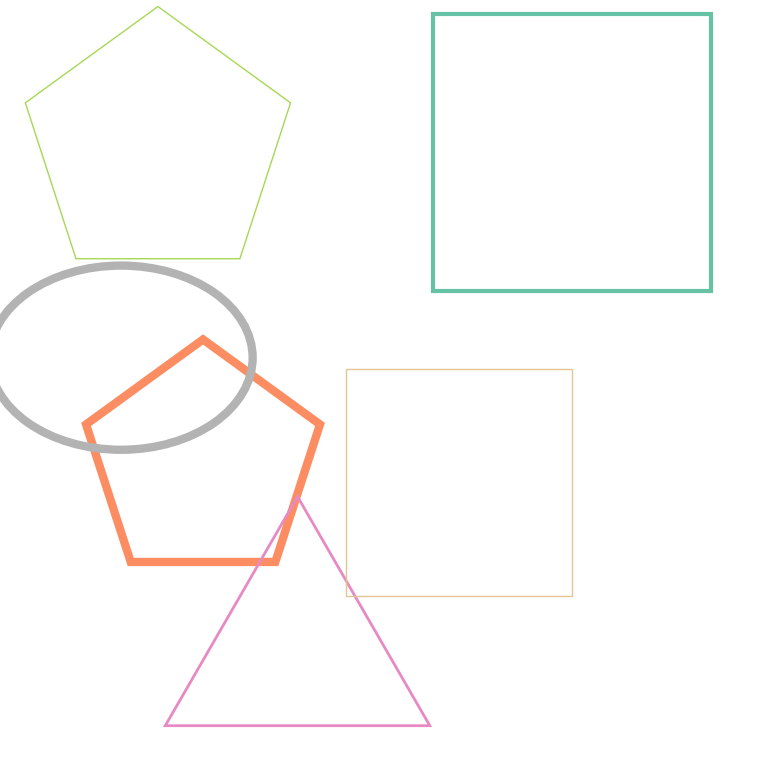[{"shape": "square", "thickness": 1.5, "radius": 0.9, "center": [0.743, 0.802]}, {"shape": "pentagon", "thickness": 3, "radius": 0.8, "center": [0.264, 0.399]}, {"shape": "triangle", "thickness": 1, "radius": 0.99, "center": [0.386, 0.157]}, {"shape": "pentagon", "thickness": 0.5, "radius": 0.91, "center": [0.205, 0.81]}, {"shape": "square", "thickness": 0.5, "radius": 0.73, "center": [0.596, 0.373]}, {"shape": "oval", "thickness": 3, "radius": 0.85, "center": [0.157, 0.535]}]